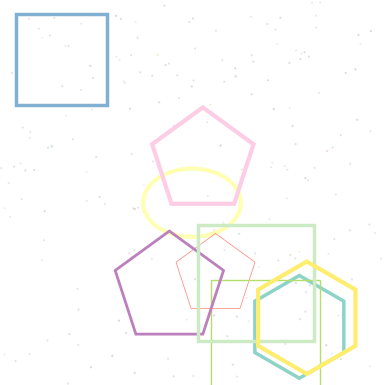[{"shape": "hexagon", "thickness": 2.5, "radius": 0.67, "center": [0.778, 0.151]}, {"shape": "oval", "thickness": 3, "radius": 0.63, "center": [0.499, 0.473]}, {"shape": "pentagon", "thickness": 0.5, "radius": 0.54, "center": [0.56, 0.286]}, {"shape": "square", "thickness": 2.5, "radius": 0.59, "center": [0.159, 0.845]}, {"shape": "square", "thickness": 1, "radius": 0.71, "center": [0.689, 0.131]}, {"shape": "pentagon", "thickness": 3, "radius": 0.69, "center": [0.527, 0.583]}, {"shape": "pentagon", "thickness": 2, "radius": 0.74, "center": [0.44, 0.252]}, {"shape": "square", "thickness": 2.5, "radius": 0.75, "center": [0.665, 0.265]}, {"shape": "hexagon", "thickness": 3, "radius": 0.73, "center": [0.797, 0.175]}]